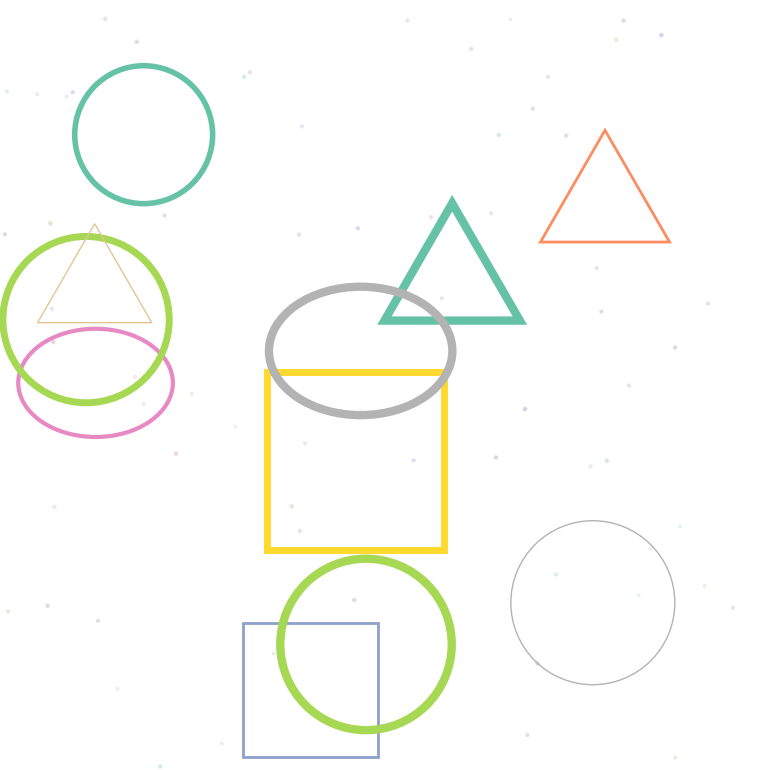[{"shape": "triangle", "thickness": 3, "radius": 0.51, "center": [0.587, 0.634]}, {"shape": "circle", "thickness": 2, "radius": 0.45, "center": [0.187, 0.825]}, {"shape": "triangle", "thickness": 1, "radius": 0.48, "center": [0.786, 0.734]}, {"shape": "square", "thickness": 1, "radius": 0.44, "center": [0.403, 0.104]}, {"shape": "oval", "thickness": 1.5, "radius": 0.5, "center": [0.124, 0.503]}, {"shape": "circle", "thickness": 3, "radius": 0.56, "center": [0.475, 0.163]}, {"shape": "circle", "thickness": 2.5, "radius": 0.54, "center": [0.112, 0.585]}, {"shape": "square", "thickness": 2.5, "radius": 0.58, "center": [0.462, 0.401]}, {"shape": "triangle", "thickness": 0.5, "radius": 0.43, "center": [0.123, 0.624]}, {"shape": "oval", "thickness": 3, "radius": 0.6, "center": [0.468, 0.544]}, {"shape": "circle", "thickness": 0.5, "radius": 0.53, "center": [0.77, 0.217]}]